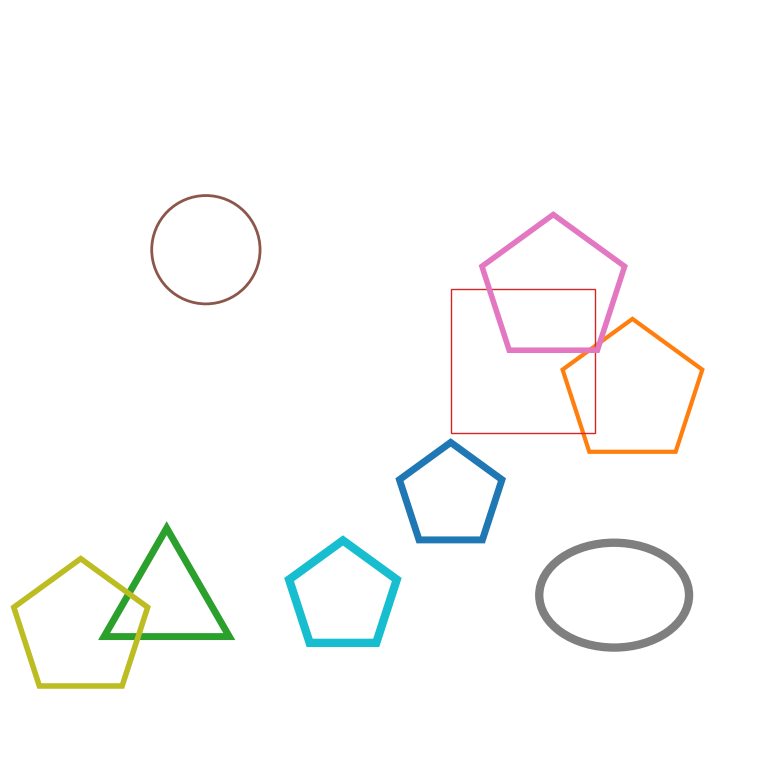[{"shape": "pentagon", "thickness": 2.5, "radius": 0.35, "center": [0.585, 0.355]}, {"shape": "pentagon", "thickness": 1.5, "radius": 0.48, "center": [0.821, 0.49]}, {"shape": "triangle", "thickness": 2.5, "radius": 0.47, "center": [0.216, 0.22]}, {"shape": "square", "thickness": 0.5, "radius": 0.47, "center": [0.679, 0.531]}, {"shape": "circle", "thickness": 1, "radius": 0.35, "center": [0.267, 0.676]}, {"shape": "pentagon", "thickness": 2, "radius": 0.49, "center": [0.719, 0.624]}, {"shape": "oval", "thickness": 3, "radius": 0.49, "center": [0.798, 0.227]}, {"shape": "pentagon", "thickness": 2, "radius": 0.46, "center": [0.105, 0.183]}, {"shape": "pentagon", "thickness": 3, "radius": 0.37, "center": [0.445, 0.225]}]